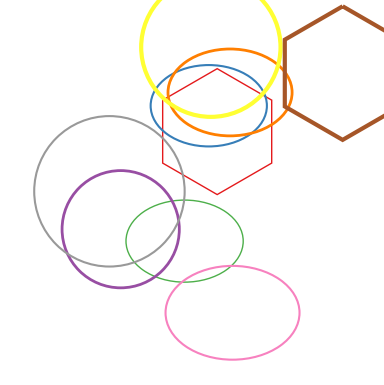[{"shape": "hexagon", "thickness": 1, "radius": 0.82, "center": [0.564, 0.658]}, {"shape": "oval", "thickness": 1.5, "radius": 0.75, "center": [0.542, 0.725]}, {"shape": "oval", "thickness": 1, "radius": 0.76, "center": [0.479, 0.374]}, {"shape": "circle", "thickness": 2, "radius": 0.76, "center": [0.313, 0.405]}, {"shape": "oval", "thickness": 2, "radius": 0.81, "center": [0.598, 0.76]}, {"shape": "circle", "thickness": 3, "radius": 0.9, "center": [0.548, 0.877]}, {"shape": "hexagon", "thickness": 3, "radius": 0.87, "center": [0.89, 0.81]}, {"shape": "oval", "thickness": 1.5, "radius": 0.87, "center": [0.604, 0.188]}, {"shape": "circle", "thickness": 1.5, "radius": 0.98, "center": [0.284, 0.503]}]